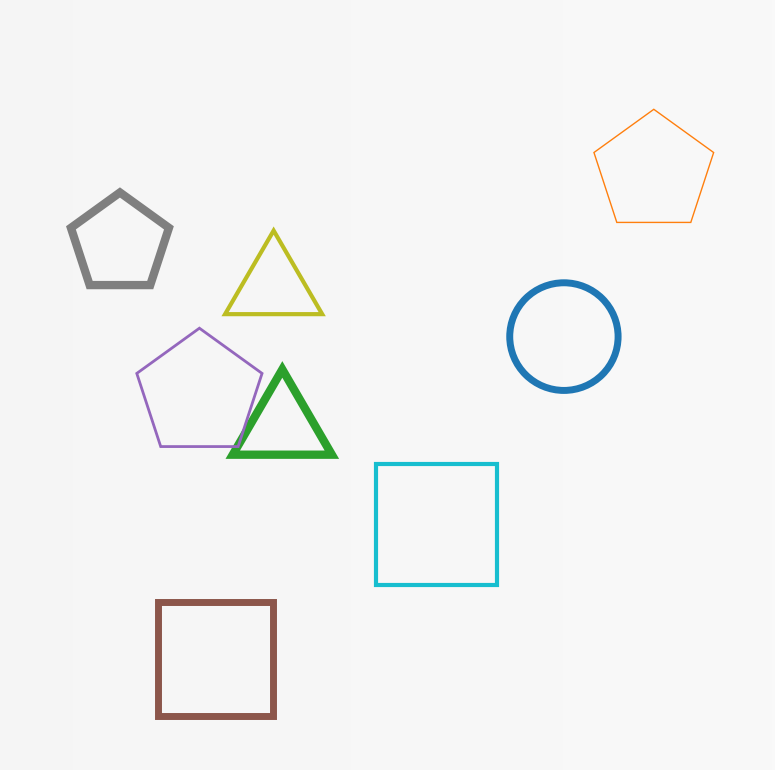[{"shape": "circle", "thickness": 2.5, "radius": 0.35, "center": [0.728, 0.563]}, {"shape": "pentagon", "thickness": 0.5, "radius": 0.41, "center": [0.844, 0.777]}, {"shape": "triangle", "thickness": 3, "radius": 0.37, "center": [0.364, 0.446]}, {"shape": "pentagon", "thickness": 1, "radius": 0.42, "center": [0.257, 0.489]}, {"shape": "square", "thickness": 2.5, "radius": 0.37, "center": [0.278, 0.144]}, {"shape": "pentagon", "thickness": 3, "radius": 0.33, "center": [0.155, 0.684]}, {"shape": "triangle", "thickness": 1.5, "radius": 0.36, "center": [0.353, 0.628]}, {"shape": "square", "thickness": 1.5, "radius": 0.39, "center": [0.563, 0.319]}]